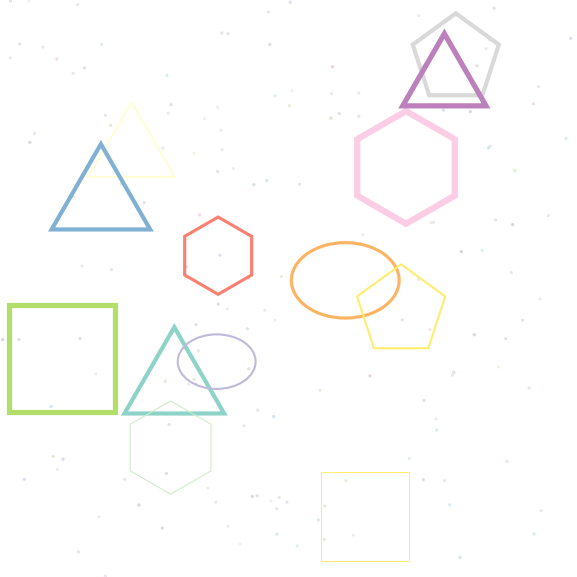[{"shape": "triangle", "thickness": 2, "radius": 0.5, "center": [0.302, 0.333]}, {"shape": "triangle", "thickness": 0.5, "radius": 0.43, "center": [0.228, 0.736]}, {"shape": "oval", "thickness": 1, "radius": 0.34, "center": [0.375, 0.373]}, {"shape": "hexagon", "thickness": 1.5, "radius": 0.33, "center": [0.378, 0.556]}, {"shape": "triangle", "thickness": 2, "radius": 0.49, "center": [0.175, 0.651]}, {"shape": "oval", "thickness": 1.5, "radius": 0.47, "center": [0.598, 0.514]}, {"shape": "square", "thickness": 2.5, "radius": 0.46, "center": [0.107, 0.379]}, {"shape": "hexagon", "thickness": 3, "radius": 0.49, "center": [0.703, 0.709]}, {"shape": "pentagon", "thickness": 2, "radius": 0.39, "center": [0.789, 0.898]}, {"shape": "triangle", "thickness": 2.5, "radius": 0.42, "center": [0.769, 0.857]}, {"shape": "hexagon", "thickness": 0.5, "radius": 0.4, "center": [0.295, 0.224]}, {"shape": "square", "thickness": 0.5, "radius": 0.38, "center": [0.632, 0.105]}, {"shape": "pentagon", "thickness": 1, "radius": 0.4, "center": [0.695, 0.461]}]